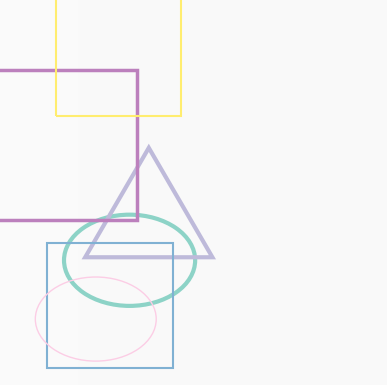[{"shape": "oval", "thickness": 3, "radius": 0.85, "center": [0.334, 0.324]}, {"shape": "triangle", "thickness": 3, "radius": 0.95, "center": [0.384, 0.427]}, {"shape": "square", "thickness": 1.5, "radius": 0.81, "center": [0.285, 0.206]}, {"shape": "oval", "thickness": 1, "radius": 0.78, "center": [0.247, 0.171]}, {"shape": "square", "thickness": 2.5, "radius": 0.97, "center": [0.158, 0.623]}, {"shape": "square", "thickness": 1.5, "radius": 0.81, "center": [0.305, 0.86]}]